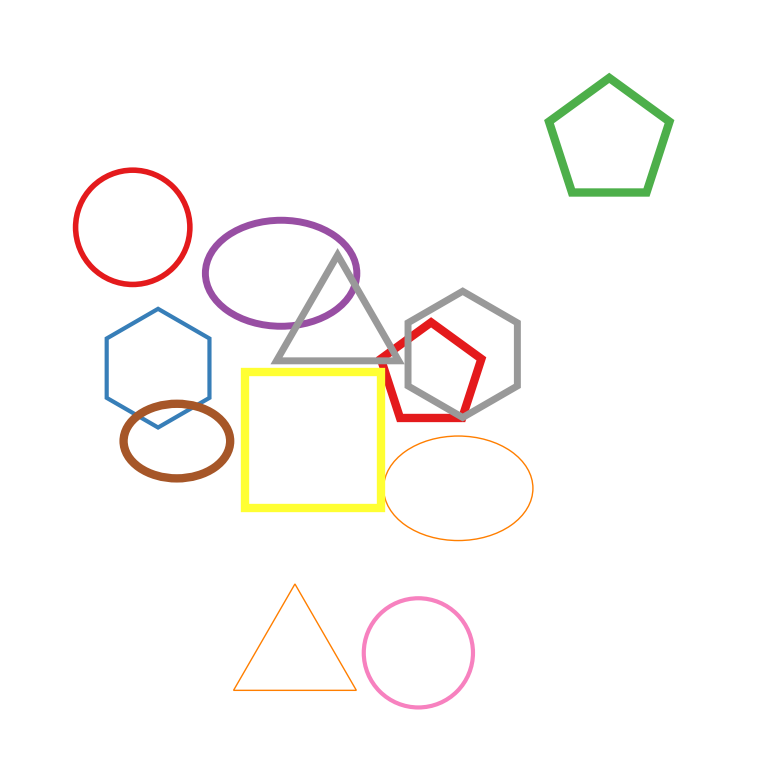[{"shape": "pentagon", "thickness": 3, "radius": 0.34, "center": [0.56, 0.513]}, {"shape": "circle", "thickness": 2, "radius": 0.37, "center": [0.172, 0.705]}, {"shape": "hexagon", "thickness": 1.5, "radius": 0.39, "center": [0.205, 0.522]}, {"shape": "pentagon", "thickness": 3, "radius": 0.41, "center": [0.791, 0.817]}, {"shape": "oval", "thickness": 2.5, "radius": 0.49, "center": [0.365, 0.645]}, {"shape": "triangle", "thickness": 0.5, "radius": 0.46, "center": [0.383, 0.149]}, {"shape": "oval", "thickness": 0.5, "radius": 0.48, "center": [0.595, 0.366]}, {"shape": "square", "thickness": 3, "radius": 0.44, "center": [0.406, 0.428]}, {"shape": "oval", "thickness": 3, "radius": 0.35, "center": [0.23, 0.427]}, {"shape": "circle", "thickness": 1.5, "radius": 0.35, "center": [0.543, 0.152]}, {"shape": "triangle", "thickness": 2.5, "radius": 0.46, "center": [0.438, 0.577]}, {"shape": "hexagon", "thickness": 2.5, "radius": 0.41, "center": [0.601, 0.54]}]